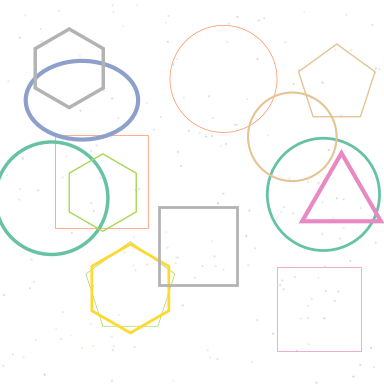[{"shape": "circle", "thickness": 2, "radius": 0.73, "center": [0.84, 0.495]}, {"shape": "circle", "thickness": 2.5, "radius": 0.73, "center": [0.134, 0.485]}, {"shape": "square", "thickness": 0.5, "radius": 0.6, "center": [0.263, 0.529]}, {"shape": "circle", "thickness": 0.5, "radius": 0.7, "center": [0.581, 0.795]}, {"shape": "oval", "thickness": 3, "radius": 0.73, "center": [0.213, 0.74]}, {"shape": "triangle", "thickness": 3, "radius": 0.59, "center": [0.887, 0.484]}, {"shape": "square", "thickness": 0.5, "radius": 0.54, "center": [0.829, 0.197]}, {"shape": "hexagon", "thickness": 1, "radius": 0.5, "center": [0.267, 0.5]}, {"shape": "pentagon", "thickness": 0.5, "radius": 0.61, "center": [0.339, 0.251]}, {"shape": "hexagon", "thickness": 2, "radius": 0.58, "center": [0.339, 0.251]}, {"shape": "circle", "thickness": 1.5, "radius": 0.58, "center": [0.759, 0.645]}, {"shape": "pentagon", "thickness": 1, "radius": 0.52, "center": [0.875, 0.781]}, {"shape": "hexagon", "thickness": 2.5, "radius": 0.51, "center": [0.18, 0.823]}, {"shape": "square", "thickness": 2, "radius": 0.51, "center": [0.514, 0.36]}]